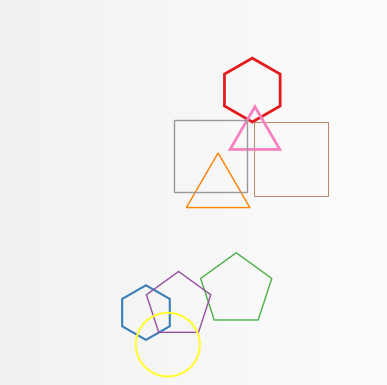[{"shape": "hexagon", "thickness": 2, "radius": 0.41, "center": [0.651, 0.766]}, {"shape": "hexagon", "thickness": 1.5, "radius": 0.35, "center": [0.377, 0.188]}, {"shape": "pentagon", "thickness": 1, "radius": 0.48, "center": [0.61, 0.247]}, {"shape": "pentagon", "thickness": 1, "radius": 0.44, "center": [0.461, 0.207]}, {"shape": "triangle", "thickness": 1, "radius": 0.47, "center": [0.563, 0.508]}, {"shape": "circle", "thickness": 1.5, "radius": 0.41, "center": [0.433, 0.105]}, {"shape": "square", "thickness": 0.5, "radius": 0.48, "center": [0.752, 0.586]}, {"shape": "triangle", "thickness": 2, "radius": 0.37, "center": [0.658, 0.649]}, {"shape": "square", "thickness": 1, "radius": 0.47, "center": [0.543, 0.595]}]